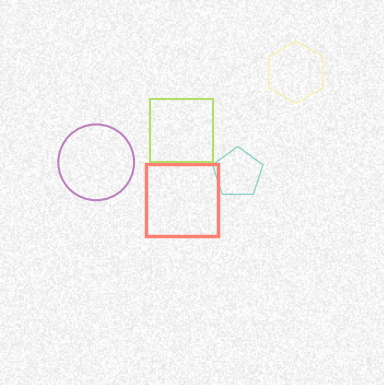[{"shape": "pentagon", "thickness": 1, "radius": 0.34, "center": [0.618, 0.551]}, {"shape": "square", "thickness": 2.5, "radius": 0.47, "center": [0.473, 0.48]}, {"shape": "square", "thickness": 1.5, "radius": 0.41, "center": [0.472, 0.661]}, {"shape": "circle", "thickness": 1.5, "radius": 0.49, "center": [0.25, 0.578]}, {"shape": "hexagon", "thickness": 0.5, "radius": 0.4, "center": [0.768, 0.812]}]